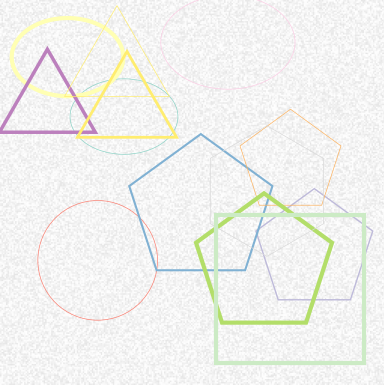[{"shape": "oval", "thickness": 0.5, "radius": 0.7, "center": [0.322, 0.697]}, {"shape": "oval", "thickness": 3, "radius": 0.72, "center": [0.175, 0.852]}, {"shape": "pentagon", "thickness": 1, "radius": 0.8, "center": [0.816, 0.35]}, {"shape": "circle", "thickness": 0.5, "radius": 0.78, "center": [0.254, 0.324]}, {"shape": "pentagon", "thickness": 1.5, "radius": 0.98, "center": [0.522, 0.456]}, {"shape": "pentagon", "thickness": 0.5, "radius": 0.69, "center": [0.755, 0.578]}, {"shape": "pentagon", "thickness": 3, "radius": 0.93, "center": [0.686, 0.312]}, {"shape": "oval", "thickness": 0.5, "radius": 0.87, "center": [0.592, 0.89]}, {"shape": "hexagon", "thickness": 0.5, "radius": 0.85, "center": [0.693, 0.504]}, {"shape": "triangle", "thickness": 2.5, "radius": 0.72, "center": [0.123, 0.728]}, {"shape": "square", "thickness": 3, "radius": 0.96, "center": [0.754, 0.249]}, {"shape": "triangle", "thickness": 2, "radius": 0.74, "center": [0.33, 0.718]}, {"shape": "triangle", "thickness": 0.5, "radius": 0.79, "center": [0.304, 0.828]}]